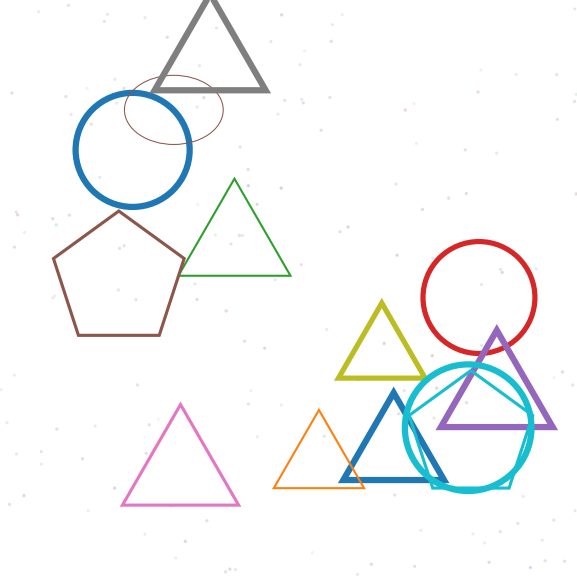[{"shape": "triangle", "thickness": 3, "radius": 0.5, "center": [0.682, 0.218]}, {"shape": "circle", "thickness": 3, "radius": 0.49, "center": [0.23, 0.74]}, {"shape": "triangle", "thickness": 1, "radius": 0.45, "center": [0.552, 0.199]}, {"shape": "triangle", "thickness": 1, "radius": 0.56, "center": [0.406, 0.578]}, {"shape": "circle", "thickness": 2.5, "radius": 0.48, "center": [0.829, 0.484]}, {"shape": "triangle", "thickness": 3, "radius": 0.56, "center": [0.86, 0.315]}, {"shape": "pentagon", "thickness": 1.5, "radius": 0.59, "center": [0.206, 0.515]}, {"shape": "oval", "thickness": 0.5, "radius": 0.43, "center": [0.301, 0.809]}, {"shape": "triangle", "thickness": 1.5, "radius": 0.58, "center": [0.313, 0.183]}, {"shape": "triangle", "thickness": 3, "radius": 0.55, "center": [0.364, 0.898]}, {"shape": "triangle", "thickness": 2.5, "radius": 0.43, "center": [0.661, 0.388]}, {"shape": "pentagon", "thickness": 1.5, "radius": 0.56, "center": [0.815, 0.245]}, {"shape": "circle", "thickness": 3, "radius": 0.55, "center": [0.811, 0.259]}]